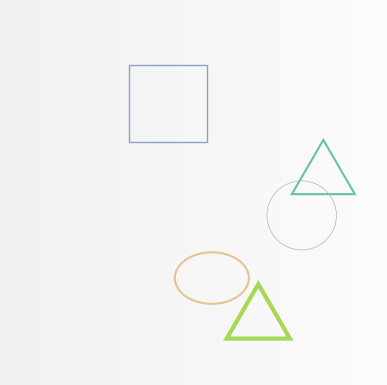[{"shape": "triangle", "thickness": 1.5, "radius": 0.47, "center": [0.834, 0.543]}, {"shape": "square", "thickness": 1, "radius": 0.5, "center": [0.434, 0.732]}, {"shape": "triangle", "thickness": 3, "radius": 0.47, "center": [0.667, 0.168]}, {"shape": "oval", "thickness": 1.5, "radius": 0.48, "center": [0.547, 0.278]}, {"shape": "circle", "thickness": 0.5, "radius": 0.45, "center": [0.779, 0.44]}]